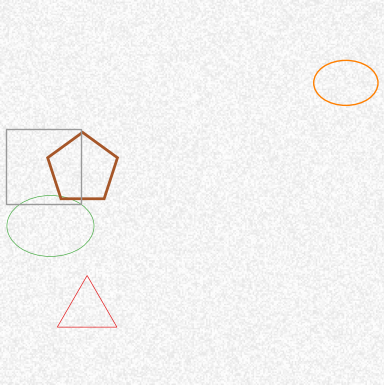[{"shape": "triangle", "thickness": 0.5, "radius": 0.45, "center": [0.226, 0.195]}, {"shape": "oval", "thickness": 0.5, "radius": 0.57, "center": [0.131, 0.413]}, {"shape": "oval", "thickness": 1, "radius": 0.42, "center": [0.898, 0.785]}, {"shape": "pentagon", "thickness": 2, "radius": 0.48, "center": [0.214, 0.561]}, {"shape": "square", "thickness": 1, "radius": 0.49, "center": [0.113, 0.569]}]